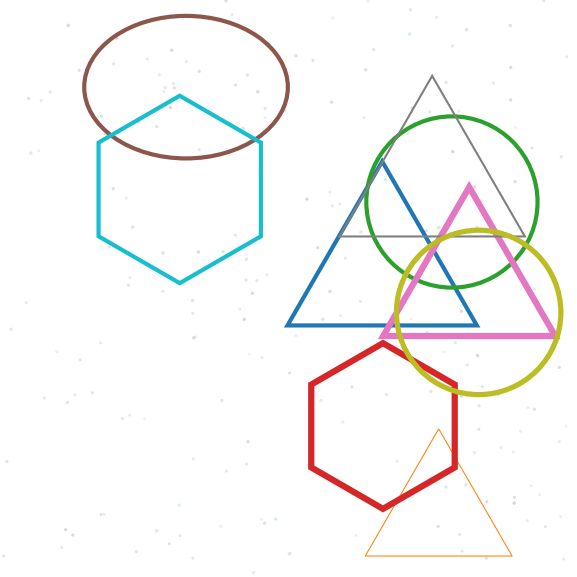[{"shape": "triangle", "thickness": 2, "radius": 0.95, "center": [0.662, 0.53]}, {"shape": "triangle", "thickness": 0.5, "radius": 0.73, "center": [0.76, 0.11]}, {"shape": "circle", "thickness": 2, "radius": 0.74, "center": [0.783, 0.649]}, {"shape": "hexagon", "thickness": 3, "radius": 0.72, "center": [0.663, 0.261]}, {"shape": "oval", "thickness": 2, "radius": 0.88, "center": [0.322, 0.848]}, {"shape": "triangle", "thickness": 3, "radius": 0.86, "center": [0.812, 0.503]}, {"shape": "triangle", "thickness": 1, "radius": 0.93, "center": [0.748, 0.682]}, {"shape": "circle", "thickness": 2.5, "radius": 0.71, "center": [0.829, 0.458]}, {"shape": "hexagon", "thickness": 2, "radius": 0.81, "center": [0.311, 0.671]}]